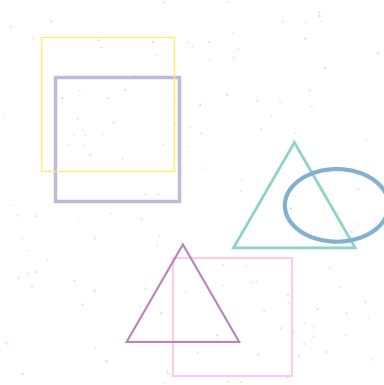[{"shape": "triangle", "thickness": 2, "radius": 0.91, "center": [0.765, 0.447]}, {"shape": "square", "thickness": 2.5, "radius": 0.81, "center": [0.304, 0.638]}, {"shape": "oval", "thickness": 3, "radius": 0.67, "center": [0.875, 0.467]}, {"shape": "square", "thickness": 1.5, "radius": 0.77, "center": [0.604, 0.176]}, {"shape": "triangle", "thickness": 1.5, "radius": 0.84, "center": [0.475, 0.196]}, {"shape": "square", "thickness": 1, "radius": 0.87, "center": [0.279, 0.73]}]